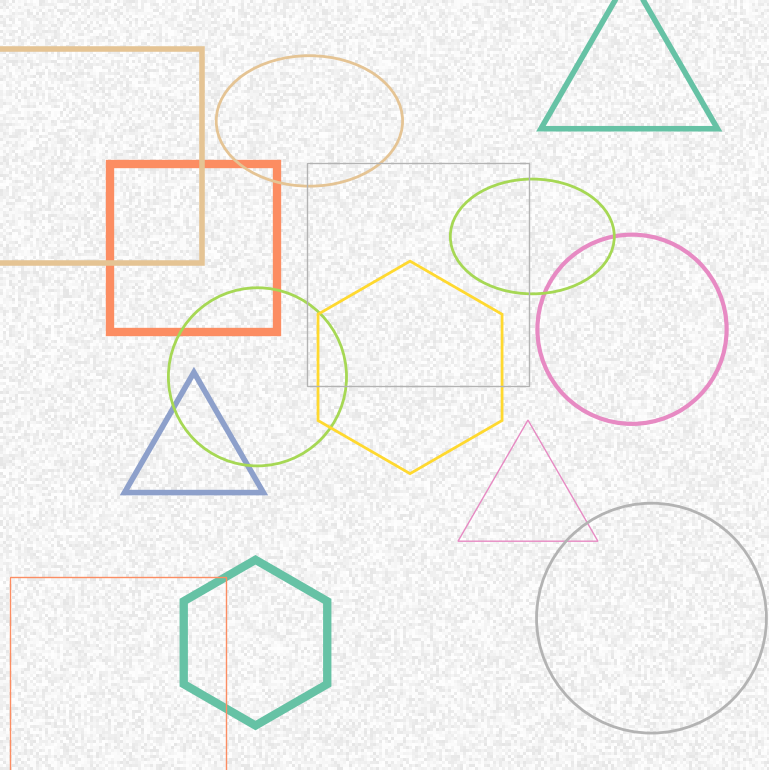[{"shape": "triangle", "thickness": 2, "radius": 0.66, "center": [0.817, 0.899]}, {"shape": "hexagon", "thickness": 3, "radius": 0.54, "center": [0.332, 0.165]}, {"shape": "square", "thickness": 0.5, "radius": 0.7, "center": [0.154, 0.11]}, {"shape": "square", "thickness": 3, "radius": 0.54, "center": [0.251, 0.678]}, {"shape": "triangle", "thickness": 2, "radius": 0.52, "center": [0.252, 0.412]}, {"shape": "circle", "thickness": 1.5, "radius": 0.61, "center": [0.821, 0.572]}, {"shape": "triangle", "thickness": 0.5, "radius": 0.52, "center": [0.686, 0.35]}, {"shape": "circle", "thickness": 1, "radius": 0.58, "center": [0.334, 0.511]}, {"shape": "oval", "thickness": 1, "radius": 0.53, "center": [0.691, 0.693]}, {"shape": "hexagon", "thickness": 1, "radius": 0.69, "center": [0.533, 0.523]}, {"shape": "square", "thickness": 2, "radius": 0.69, "center": [0.124, 0.798]}, {"shape": "oval", "thickness": 1, "radius": 0.61, "center": [0.402, 0.843]}, {"shape": "circle", "thickness": 1, "radius": 0.75, "center": [0.846, 0.197]}, {"shape": "square", "thickness": 0.5, "radius": 0.72, "center": [0.543, 0.643]}]